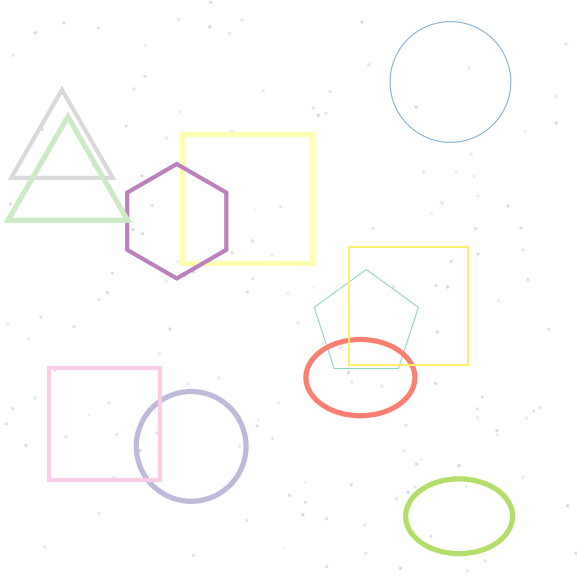[{"shape": "pentagon", "thickness": 0.5, "radius": 0.47, "center": [0.634, 0.438]}, {"shape": "square", "thickness": 2.5, "radius": 0.56, "center": [0.428, 0.655]}, {"shape": "circle", "thickness": 2.5, "radius": 0.48, "center": [0.331, 0.226]}, {"shape": "oval", "thickness": 2.5, "radius": 0.47, "center": [0.624, 0.345]}, {"shape": "circle", "thickness": 0.5, "radius": 0.52, "center": [0.78, 0.857]}, {"shape": "oval", "thickness": 2.5, "radius": 0.46, "center": [0.795, 0.105]}, {"shape": "square", "thickness": 2, "radius": 0.48, "center": [0.18, 0.265]}, {"shape": "triangle", "thickness": 2, "radius": 0.51, "center": [0.107, 0.742]}, {"shape": "hexagon", "thickness": 2, "radius": 0.5, "center": [0.306, 0.616]}, {"shape": "triangle", "thickness": 2.5, "radius": 0.6, "center": [0.117, 0.677]}, {"shape": "square", "thickness": 1, "radius": 0.51, "center": [0.707, 0.469]}]